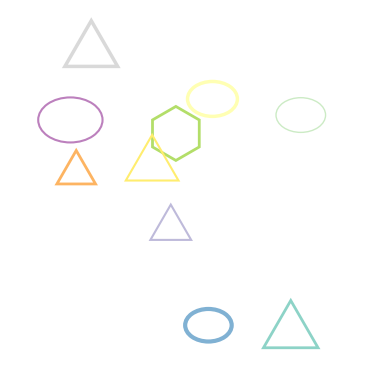[{"shape": "triangle", "thickness": 2, "radius": 0.41, "center": [0.755, 0.138]}, {"shape": "oval", "thickness": 2.5, "radius": 0.32, "center": [0.552, 0.743]}, {"shape": "triangle", "thickness": 1.5, "radius": 0.31, "center": [0.444, 0.407]}, {"shape": "oval", "thickness": 3, "radius": 0.3, "center": [0.541, 0.155]}, {"shape": "triangle", "thickness": 2, "radius": 0.29, "center": [0.198, 0.551]}, {"shape": "hexagon", "thickness": 2, "radius": 0.35, "center": [0.457, 0.653]}, {"shape": "triangle", "thickness": 2.5, "radius": 0.4, "center": [0.237, 0.867]}, {"shape": "oval", "thickness": 1.5, "radius": 0.42, "center": [0.183, 0.688]}, {"shape": "oval", "thickness": 1, "radius": 0.32, "center": [0.781, 0.701]}, {"shape": "triangle", "thickness": 1.5, "radius": 0.4, "center": [0.395, 0.571]}]